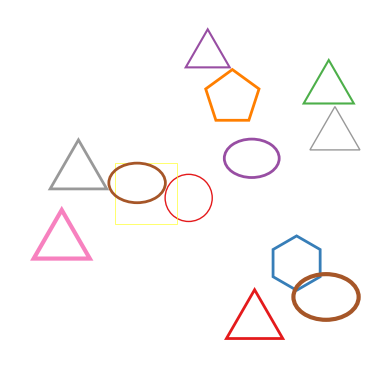[{"shape": "triangle", "thickness": 2, "radius": 0.42, "center": [0.661, 0.163]}, {"shape": "circle", "thickness": 1, "radius": 0.31, "center": [0.49, 0.486]}, {"shape": "hexagon", "thickness": 2, "radius": 0.35, "center": [0.77, 0.317]}, {"shape": "triangle", "thickness": 1.5, "radius": 0.38, "center": [0.854, 0.769]}, {"shape": "oval", "thickness": 2, "radius": 0.36, "center": [0.654, 0.589]}, {"shape": "triangle", "thickness": 1.5, "radius": 0.33, "center": [0.539, 0.858]}, {"shape": "pentagon", "thickness": 2, "radius": 0.36, "center": [0.604, 0.747]}, {"shape": "square", "thickness": 0.5, "radius": 0.4, "center": [0.378, 0.498]}, {"shape": "oval", "thickness": 3, "radius": 0.42, "center": [0.847, 0.229]}, {"shape": "oval", "thickness": 2, "radius": 0.37, "center": [0.356, 0.525]}, {"shape": "triangle", "thickness": 3, "radius": 0.42, "center": [0.16, 0.37]}, {"shape": "triangle", "thickness": 1, "radius": 0.37, "center": [0.87, 0.648]}, {"shape": "triangle", "thickness": 2, "radius": 0.42, "center": [0.204, 0.552]}]